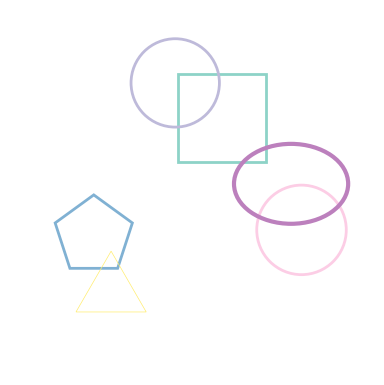[{"shape": "square", "thickness": 2, "radius": 0.58, "center": [0.577, 0.694]}, {"shape": "circle", "thickness": 2, "radius": 0.57, "center": [0.455, 0.785]}, {"shape": "pentagon", "thickness": 2, "radius": 0.53, "center": [0.244, 0.388]}, {"shape": "circle", "thickness": 2, "radius": 0.58, "center": [0.783, 0.403]}, {"shape": "oval", "thickness": 3, "radius": 0.74, "center": [0.756, 0.523]}, {"shape": "triangle", "thickness": 0.5, "radius": 0.53, "center": [0.289, 0.242]}]